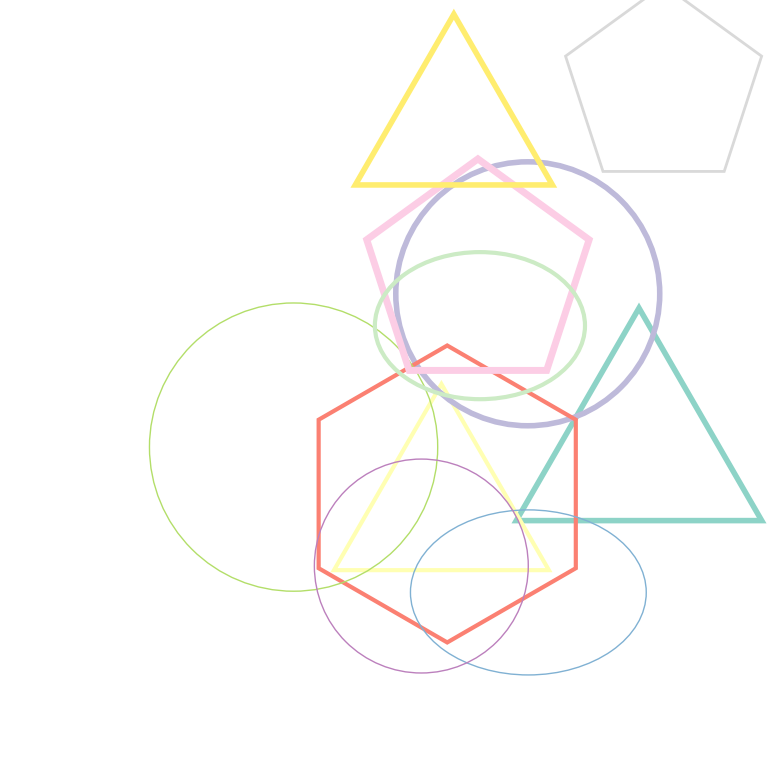[{"shape": "triangle", "thickness": 2, "radius": 0.92, "center": [0.83, 0.416]}, {"shape": "triangle", "thickness": 1.5, "radius": 0.81, "center": [0.573, 0.34]}, {"shape": "circle", "thickness": 2, "radius": 0.86, "center": [0.685, 0.618]}, {"shape": "hexagon", "thickness": 1.5, "radius": 0.96, "center": [0.581, 0.358]}, {"shape": "oval", "thickness": 0.5, "radius": 0.77, "center": [0.686, 0.231]}, {"shape": "circle", "thickness": 0.5, "radius": 0.94, "center": [0.381, 0.419]}, {"shape": "pentagon", "thickness": 2.5, "radius": 0.76, "center": [0.621, 0.642]}, {"shape": "pentagon", "thickness": 1, "radius": 0.67, "center": [0.862, 0.886]}, {"shape": "circle", "thickness": 0.5, "radius": 0.69, "center": [0.547, 0.265]}, {"shape": "oval", "thickness": 1.5, "radius": 0.68, "center": [0.623, 0.577]}, {"shape": "triangle", "thickness": 2, "radius": 0.74, "center": [0.589, 0.834]}]